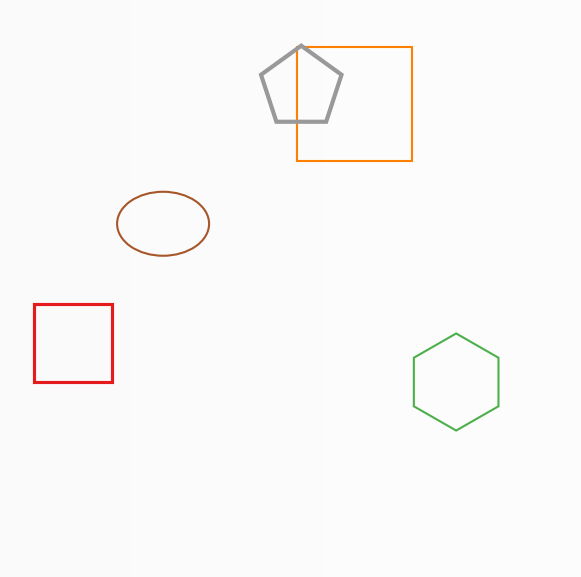[{"shape": "square", "thickness": 1.5, "radius": 0.34, "center": [0.126, 0.405]}, {"shape": "hexagon", "thickness": 1, "radius": 0.42, "center": [0.785, 0.338]}, {"shape": "square", "thickness": 1, "radius": 0.49, "center": [0.61, 0.819]}, {"shape": "oval", "thickness": 1, "radius": 0.4, "center": [0.281, 0.612]}, {"shape": "pentagon", "thickness": 2, "radius": 0.36, "center": [0.518, 0.847]}]